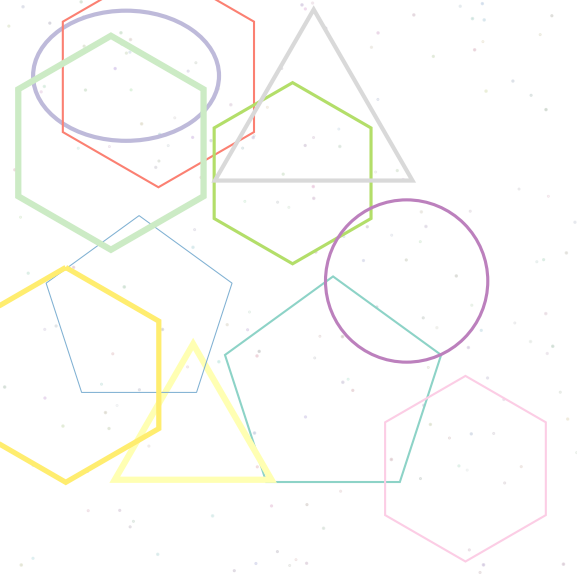[{"shape": "pentagon", "thickness": 1, "radius": 0.98, "center": [0.577, 0.324]}, {"shape": "triangle", "thickness": 3, "radius": 0.78, "center": [0.334, 0.247]}, {"shape": "oval", "thickness": 2, "radius": 0.8, "center": [0.218, 0.868]}, {"shape": "hexagon", "thickness": 1, "radius": 0.96, "center": [0.274, 0.866]}, {"shape": "pentagon", "thickness": 0.5, "radius": 0.85, "center": [0.241, 0.457]}, {"shape": "hexagon", "thickness": 1.5, "radius": 0.78, "center": [0.507, 0.699]}, {"shape": "hexagon", "thickness": 1, "radius": 0.8, "center": [0.806, 0.188]}, {"shape": "triangle", "thickness": 2, "radius": 0.99, "center": [0.543, 0.785]}, {"shape": "circle", "thickness": 1.5, "radius": 0.7, "center": [0.704, 0.513]}, {"shape": "hexagon", "thickness": 3, "radius": 0.93, "center": [0.192, 0.752]}, {"shape": "hexagon", "thickness": 2.5, "radius": 0.93, "center": [0.114, 0.35]}]